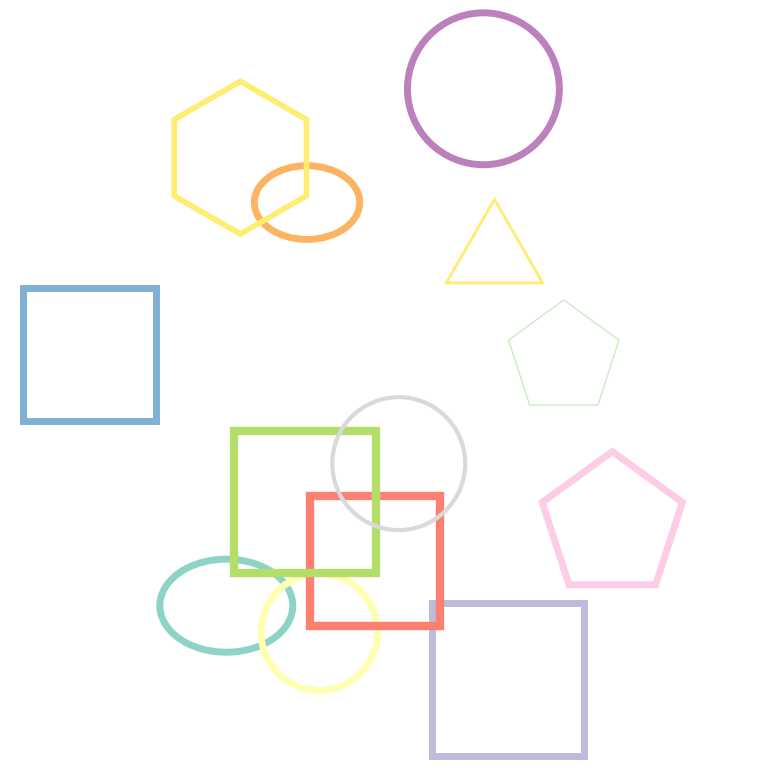[{"shape": "oval", "thickness": 2.5, "radius": 0.43, "center": [0.294, 0.213]}, {"shape": "circle", "thickness": 2.5, "radius": 0.38, "center": [0.415, 0.179]}, {"shape": "square", "thickness": 2.5, "radius": 0.49, "center": [0.66, 0.118]}, {"shape": "square", "thickness": 3, "radius": 0.42, "center": [0.487, 0.271]}, {"shape": "square", "thickness": 2.5, "radius": 0.43, "center": [0.116, 0.54]}, {"shape": "oval", "thickness": 2.5, "radius": 0.34, "center": [0.399, 0.737]}, {"shape": "square", "thickness": 3, "radius": 0.46, "center": [0.396, 0.348]}, {"shape": "pentagon", "thickness": 2.5, "radius": 0.48, "center": [0.795, 0.318]}, {"shape": "circle", "thickness": 1.5, "radius": 0.43, "center": [0.518, 0.398]}, {"shape": "circle", "thickness": 2.5, "radius": 0.49, "center": [0.628, 0.885]}, {"shape": "pentagon", "thickness": 0.5, "radius": 0.38, "center": [0.732, 0.535]}, {"shape": "triangle", "thickness": 1, "radius": 0.36, "center": [0.642, 0.669]}, {"shape": "hexagon", "thickness": 2, "radius": 0.5, "center": [0.312, 0.795]}]